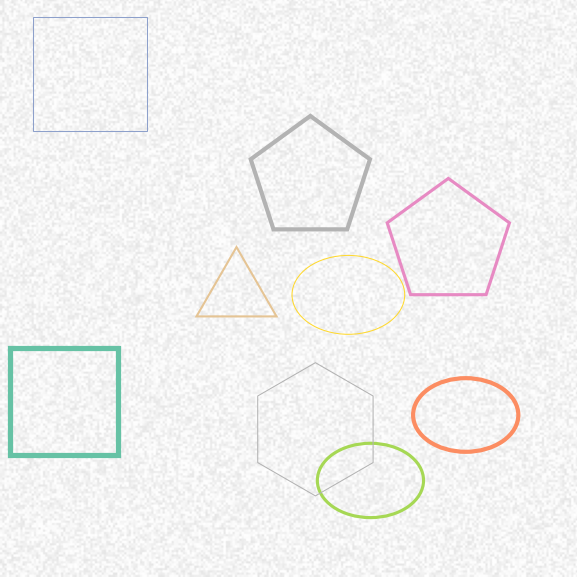[{"shape": "square", "thickness": 2.5, "radius": 0.46, "center": [0.111, 0.304]}, {"shape": "oval", "thickness": 2, "radius": 0.46, "center": [0.806, 0.281]}, {"shape": "square", "thickness": 0.5, "radius": 0.49, "center": [0.156, 0.872]}, {"shape": "pentagon", "thickness": 1.5, "radius": 0.56, "center": [0.776, 0.579]}, {"shape": "oval", "thickness": 1.5, "radius": 0.46, "center": [0.641, 0.167]}, {"shape": "oval", "thickness": 0.5, "radius": 0.49, "center": [0.603, 0.489]}, {"shape": "triangle", "thickness": 1, "radius": 0.4, "center": [0.41, 0.491]}, {"shape": "hexagon", "thickness": 0.5, "radius": 0.58, "center": [0.546, 0.256]}, {"shape": "pentagon", "thickness": 2, "radius": 0.54, "center": [0.537, 0.69]}]